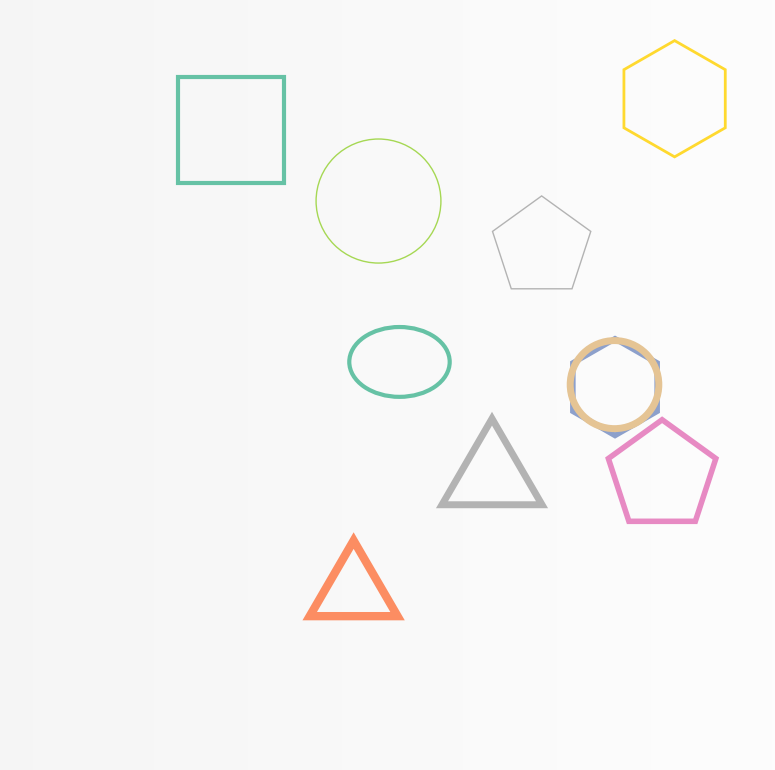[{"shape": "oval", "thickness": 1.5, "radius": 0.32, "center": [0.515, 0.53]}, {"shape": "square", "thickness": 1.5, "radius": 0.34, "center": [0.298, 0.831]}, {"shape": "triangle", "thickness": 3, "radius": 0.33, "center": [0.456, 0.233]}, {"shape": "hexagon", "thickness": 2, "radius": 0.31, "center": [0.794, 0.497]}, {"shape": "pentagon", "thickness": 2, "radius": 0.36, "center": [0.854, 0.382]}, {"shape": "circle", "thickness": 0.5, "radius": 0.4, "center": [0.488, 0.739]}, {"shape": "hexagon", "thickness": 1, "radius": 0.38, "center": [0.87, 0.872]}, {"shape": "circle", "thickness": 2.5, "radius": 0.29, "center": [0.793, 0.5]}, {"shape": "pentagon", "thickness": 0.5, "radius": 0.33, "center": [0.699, 0.679]}, {"shape": "triangle", "thickness": 2.5, "radius": 0.37, "center": [0.635, 0.382]}]